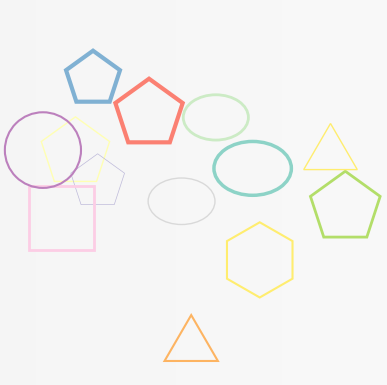[{"shape": "oval", "thickness": 2.5, "radius": 0.5, "center": [0.652, 0.563]}, {"shape": "pentagon", "thickness": 1, "radius": 0.46, "center": [0.195, 0.604]}, {"shape": "pentagon", "thickness": 0.5, "radius": 0.36, "center": [0.252, 0.528]}, {"shape": "pentagon", "thickness": 3, "radius": 0.46, "center": [0.385, 0.704]}, {"shape": "pentagon", "thickness": 3, "radius": 0.37, "center": [0.24, 0.795]}, {"shape": "triangle", "thickness": 1.5, "radius": 0.4, "center": [0.493, 0.102]}, {"shape": "pentagon", "thickness": 2, "radius": 0.47, "center": [0.891, 0.461]}, {"shape": "square", "thickness": 2, "radius": 0.41, "center": [0.159, 0.435]}, {"shape": "oval", "thickness": 1, "radius": 0.43, "center": [0.469, 0.477]}, {"shape": "circle", "thickness": 1.5, "radius": 0.49, "center": [0.111, 0.61]}, {"shape": "oval", "thickness": 2, "radius": 0.42, "center": [0.557, 0.695]}, {"shape": "triangle", "thickness": 1, "radius": 0.4, "center": [0.853, 0.599]}, {"shape": "hexagon", "thickness": 1.5, "radius": 0.49, "center": [0.67, 0.325]}]